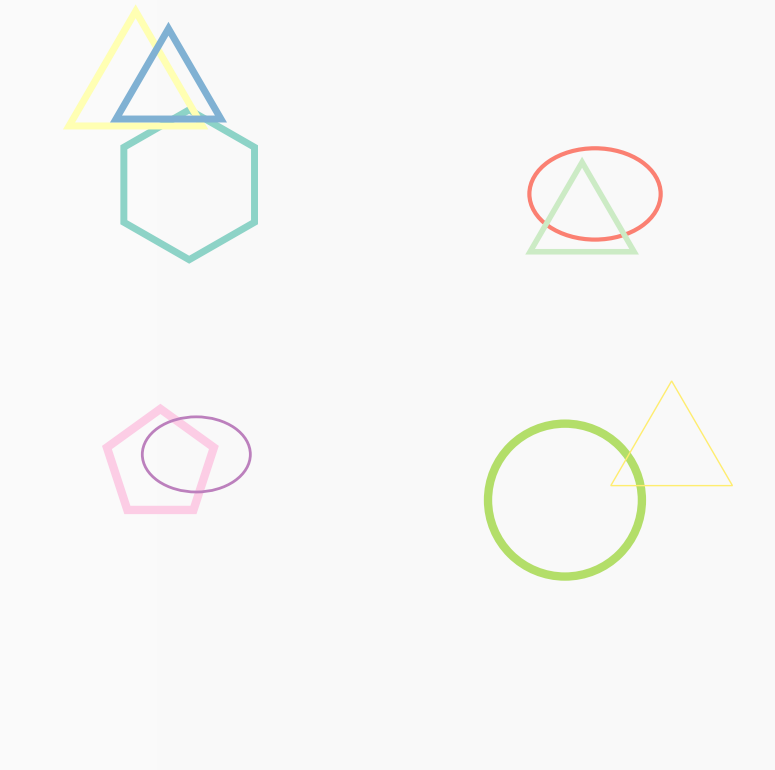[{"shape": "hexagon", "thickness": 2.5, "radius": 0.49, "center": [0.244, 0.76]}, {"shape": "triangle", "thickness": 2.5, "radius": 0.5, "center": [0.175, 0.886]}, {"shape": "oval", "thickness": 1.5, "radius": 0.42, "center": [0.768, 0.748]}, {"shape": "triangle", "thickness": 2.5, "radius": 0.39, "center": [0.217, 0.885]}, {"shape": "circle", "thickness": 3, "radius": 0.5, "center": [0.729, 0.351]}, {"shape": "pentagon", "thickness": 3, "radius": 0.36, "center": [0.207, 0.396]}, {"shape": "oval", "thickness": 1, "radius": 0.35, "center": [0.253, 0.41]}, {"shape": "triangle", "thickness": 2, "radius": 0.39, "center": [0.751, 0.712]}, {"shape": "triangle", "thickness": 0.5, "radius": 0.45, "center": [0.867, 0.415]}]